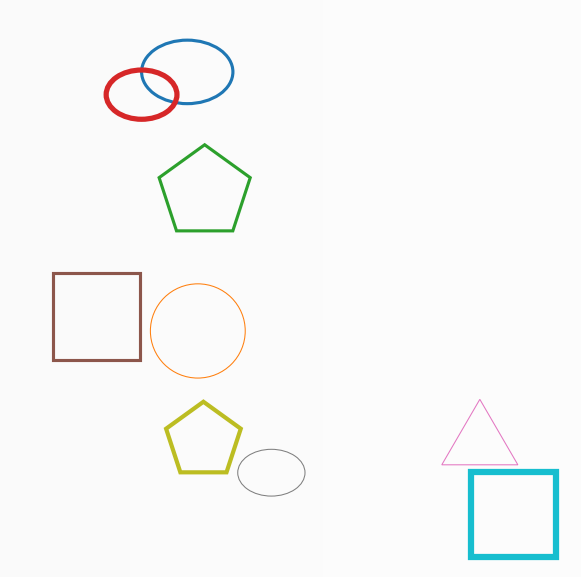[{"shape": "oval", "thickness": 1.5, "radius": 0.39, "center": [0.322, 0.875]}, {"shape": "circle", "thickness": 0.5, "radius": 0.41, "center": [0.34, 0.426]}, {"shape": "pentagon", "thickness": 1.5, "radius": 0.41, "center": [0.352, 0.666]}, {"shape": "oval", "thickness": 2.5, "radius": 0.3, "center": [0.244, 0.835]}, {"shape": "square", "thickness": 1.5, "radius": 0.38, "center": [0.166, 0.452]}, {"shape": "triangle", "thickness": 0.5, "radius": 0.38, "center": [0.826, 0.232]}, {"shape": "oval", "thickness": 0.5, "radius": 0.29, "center": [0.467, 0.181]}, {"shape": "pentagon", "thickness": 2, "radius": 0.34, "center": [0.35, 0.236]}, {"shape": "square", "thickness": 3, "radius": 0.36, "center": [0.883, 0.108]}]